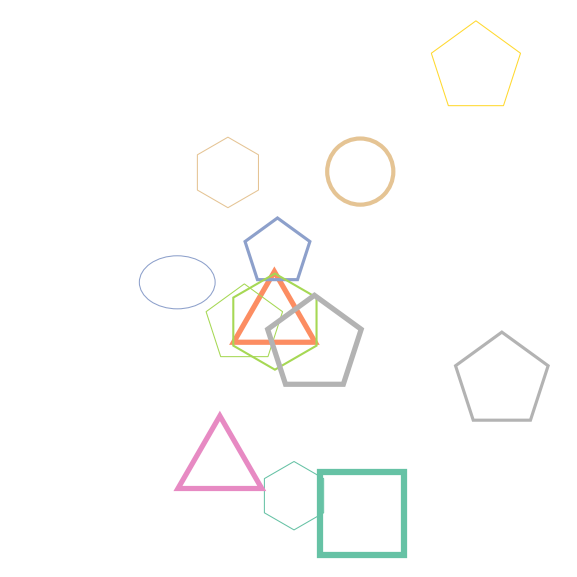[{"shape": "square", "thickness": 3, "radius": 0.36, "center": [0.627, 0.11]}, {"shape": "hexagon", "thickness": 0.5, "radius": 0.3, "center": [0.509, 0.141]}, {"shape": "triangle", "thickness": 2.5, "radius": 0.41, "center": [0.475, 0.447]}, {"shape": "oval", "thickness": 0.5, "radius": 0.33, "center": [0.307, 0.51]}, {"shape": "pentagon", "thickness": 1.5, "radius": 0.3, "center": [0.48, 0.563]}, {"shape": "triangle", "thickness": 2.5, "radius": 0.42, "center": [0.381, 0.195]}, {"shape": "pentagon", "thickness": 0.5, "radius": 0.35, "center": [0.423, 0.438]}, {"shape": "hexagon", "thickness": 1, "radius": 0.42, "center": [0.476, 0.442]}, {"shape": "pentagon", "thickness": 0.5, "radius": 0.41, "center": [0.824, 0.882]}, {"shape": "hexagon", "thickness": 0.5, "radius": 0.31, "center": [0.395, 0.701]}, {"shape": "circle", "thickness": 2, "radius": 0.29, "center": [0.624, 0.702]}, {"shape": "pentagon", "thickness": 1.5, "radius": 0.42, "center": [0.869, 0.34]}, {"shape": "pentagon", "thickness": 2.5, "radius": 0.43, "center": [0.544, 0.403]}]